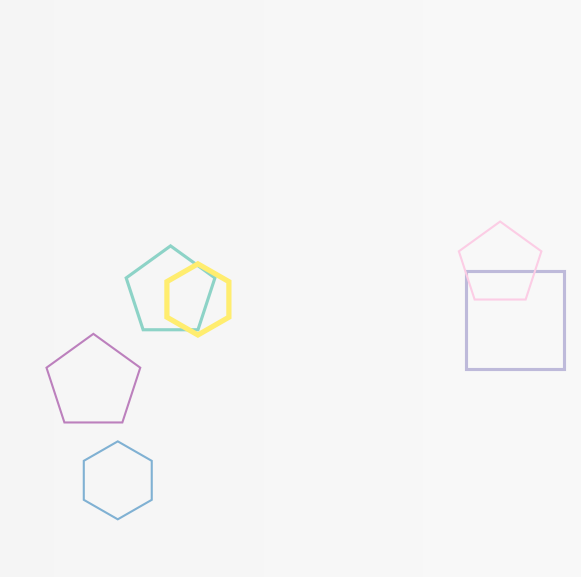[{"shape": "pentagon", "thickness": 1.5, "radius": 0.4, "center": [0.293, 0.493]}, {"shape": "square", "thickness": 1.5, "radius": 0.42, "center": [0.886, 0.444]}, {"shape": "hexagon", "thickness": 1, "radius": 0.34, "center": [0.203, 0.167]}, {"shape": "pentagon", "thickness": 1, "radius": 0.37, "center": [0.86, 0.541]}, {"shape": "pentagon", "thickness": 1, "radius": 0.42, "center": [0.161, 0.336]}, {"shape": "hexagon", "thickness": 2.5, "radius": 0.31, "center": [0.34, 0.481]}]